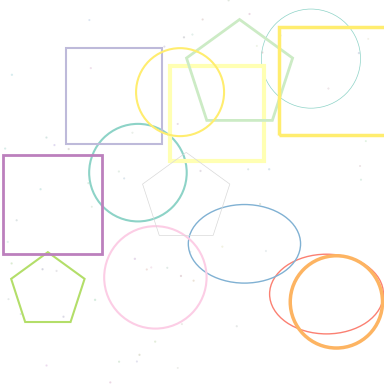[{"shape": "circle", "thickness": 0.5, "radius": 0.64, "center": [0.808, 0.848]}, {"shape": "circle", "thickness": 1.5, "radius": 0.63, "center": [0.358, 0.552]}, {"shape": "square", "thickness": 3, "radius": 0.61, "center": [0.563, 0.705]}, {"shape": "square", "thickness": 1.5, "radius": 0.62, "center": [0.296, 0.751]}, {"shape": "oval", "thickness": 1, "radius": 0.74, "center": [0.848, 0.236]}, {"shape": "oval", "thickness": 1, "radius": 0.73, "center": [0.635, 0.367]}, {"shape": "circle", "thickness": 2.5, "radius": 0.6, "center": [0.874, 0.216]}, {"shape": "pentagon", "thickness": 1.5, "radius": 0.5, "center": [0.124, 0.245]}, {"shape": "circle", "thickness": 1.5, "radius": 0.66, "center": [0.404, 0.28]}, {"shape": "pentagon", "thickness": 0.5, "radius": 0.6, "center": [0.484, 0.485]}, {"shape": "square", "thickness": 2, "radius": 0.64, "center": [0.137, 0.469]}, {"shape": "pentagon", "thickness": 2, "radius": 0.72, "center": [0.622, 0.804]}, {"shape": "square", "thickness": 2.5, "radius": 0.7, "center": [0.865, 0.789]}, {"shape": "circle", "thickness": 1.5, "radius": 0.57, "center": [0.468, 0.761]}]